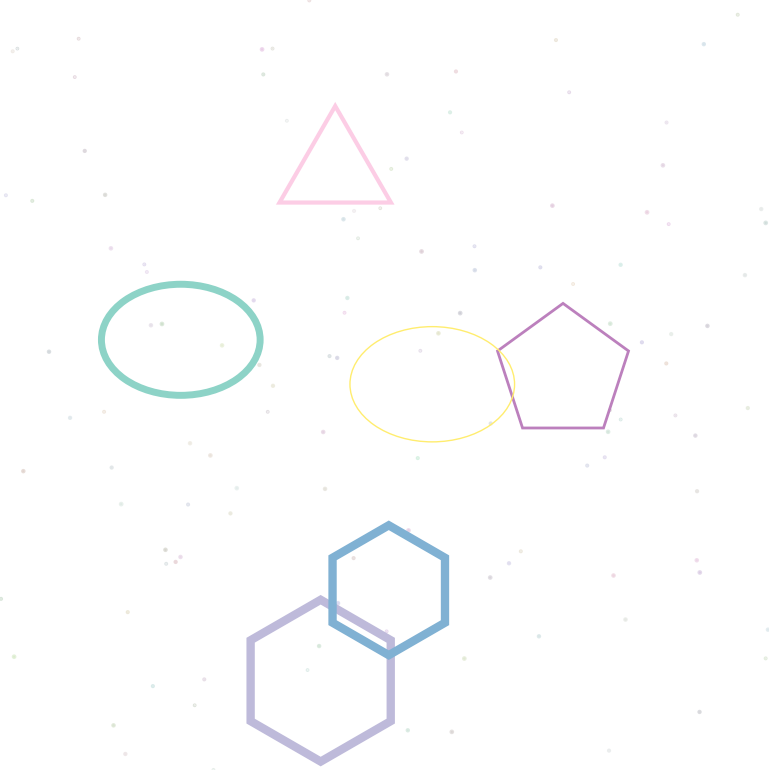[{"shape": "oval", "thickness": 2.5, "radius": 0.52, "center": [0.235, 0.559]}, {"shape": "hexagon", "thickness": 3, "radius": 0.53, "center": [0.416, 0.116]}, {"shape": "hexagon", "thickness": 3, "radius": 0.42, "center": [0.505, 0.233]}, {"shape": "triangle", "thickness": 1.5, "radius": 0.42, "center": [0.435, 0.779]}, {"shape": "pentagon", "thickness": 1, "radius": 0.45, "center": [0.731, 0.517]}, {"shape": "oval", "thickness": 0.5, "radius": 0.53, "center": [0.561, 0.501]}]